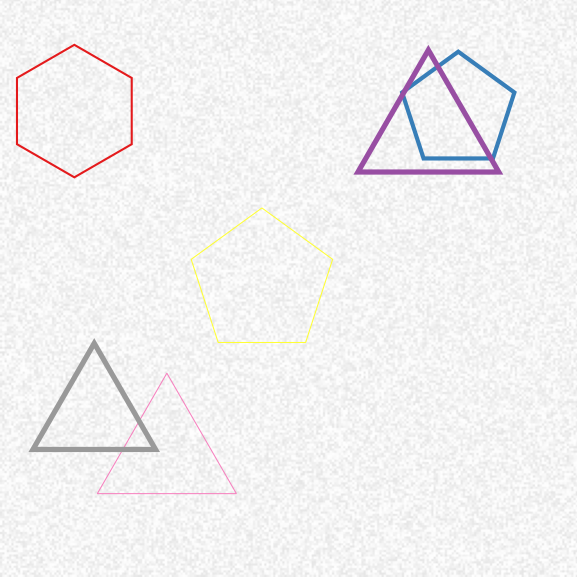[{"shape": "hexagon", "thickness": 1, "radius": 0.57, "center": [0.129, 0.807]}, {"shape": "pentagon", "thickness": 2, "radius": 0.51, "center": [0.794, 0.807]}, {"shape": "triangle", "thickness": 2.5, "radius": 0.7, "center": [0.742, 0.772]}, {"shape": "pentagon", "thickness": 0.5, "radius": 0.64, "center": [0.454, 0.51]}, {"shape": "triangle", "thickness": 0.5, "radius": 0.7, "center": [0.289, 0.214]}, {"shape": "triangle", "thickness": 2.5, "radius": 0.61, "center": [0.163, 0.282]}]